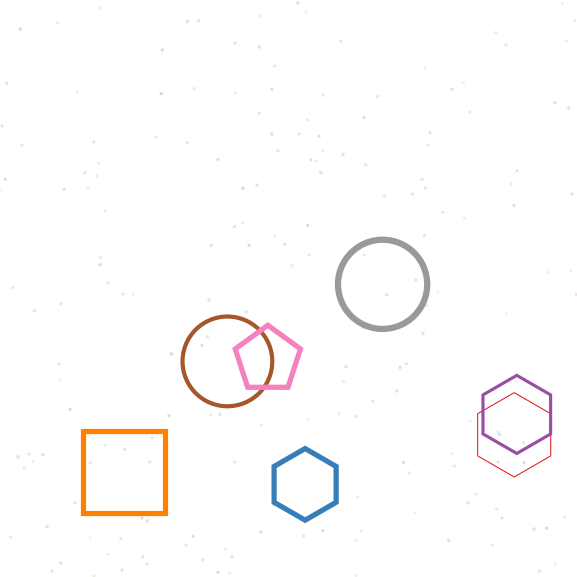[{"shape": "hexagon", "thickness": 0.5, "radius": 0.37, "center": [0.89, 0.246]}, {"shape": "hexagon", "thickness": 2.5, "radius": 0.31, "center": [0.528, 0.16]}, {"shape": "hexagon", "thickness": 1.5, "radius": 0.34, "center": [0.895, 0.282]}, {"shape": "square", "thickness": 2.5, "radius": 0.36, "center": [0.215, 0.182]}, {"shape": "circle", "thickness": 2, "radius": 0.39, "center": [0.394, 0.373]}, {"shape": "pentagon", "thickness": 2.5, "radius": 0.3, "center": [0.464, 0.377]}, {"shape": "circle", "thickness": 3, "radius": 0.39, "center": [0.663, 0.507]}]